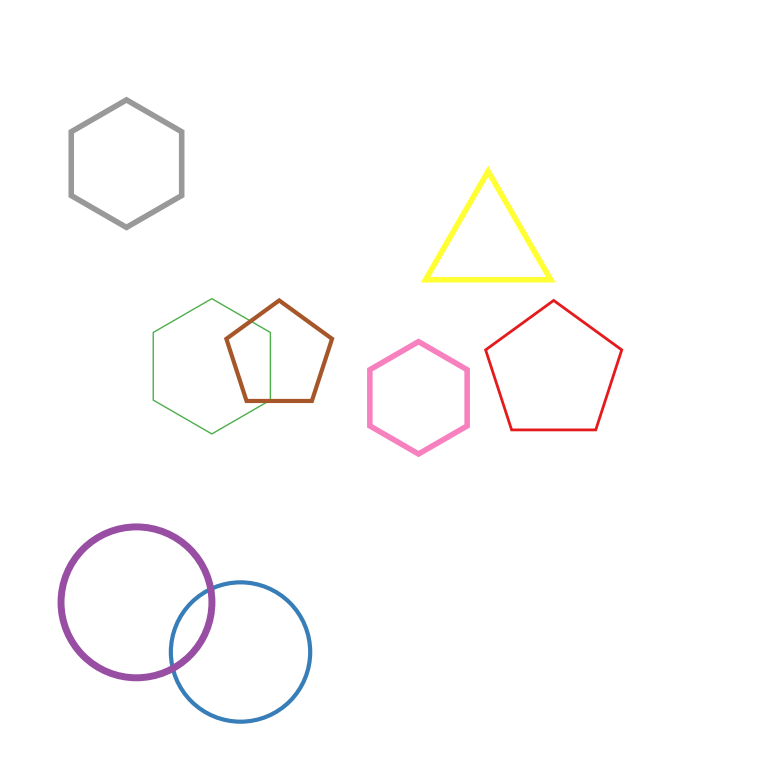[{"shape": "pentagon", "thickness": 1, "radius": 0.46, "center": [0.719, 0.517]}, {"shape": "circle", "thickness": 1.5, "radius": 0.45, "center": [0.312, 0.153]}, {"shape": "hexagon", "thickness": 0.5, "radius": 0.44, "center": [0.275, 0.524]}, {"shape": "circle", "thickness": 2.5, "radius": 0.49, "center": [0.177, 0.218]}, {"shape": "triangle", "thickness": 2, "radius": 0.47, "center": [0.634, 0.684]}, {"shape": "pentagon", "thickness": 1.5, "radius": 0.36, "center": [0.363, 0.538]}, {"shape": "hexagon", "thickness": 2, "radius": 0.36, "center": [0.544, 0.483]}, {"shape": "hexagon", "thickness": 2, "radius": 0.41, "center": [0.164, 0.787]}]